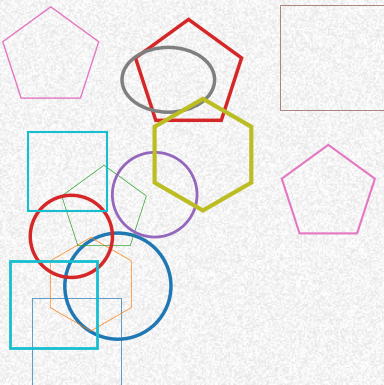[{"shape": "circle", "thickness": 2.5, "radius": 0.69, "center": [0.306, 0.257]}, {"shape": "square", "thickness": 0.5, "radius": 0.58, "center": [0.199, 0.109]}, {"shape": "hexagon", "thickness": 0.5, "radius": 0.61, "center": [0.236, 0.262]}, {"shape": "pentagon", "thickness": 0.5, "radius": 0.58, "center": [0.27, 0.455]}, {"shape": "pentagon", "thickness": 2.5, "radius": 0.72, "center": [0.49, 0.805]}, {"shape": "circle", "thickness": 2.5, "radius": 0.53, "center": [0.185, 0.386]}, {"shape": "circle", "thickness": 2, "radius": 0.55, "center": [0.402, 0.494]}, {"shape": "square", "thickness": 0.5, "radius": 0.68, "center": [0.864, 0.851]}, {"shape": "pentagon", "thickness": 1, "radius": 0.66, "center": [0.132, 0.851]}, {"shape": "pentagon", "thickness": 1.5, "radius": 0.64, "center": [0.853, 0.497]}, {"shape": "oval", "thickness": 2.5, "radius": 0.6, "center": [0.437, 0.793]}, {"shape": "hexagon", "thickness": 3, "radius": 0.73, "center": [0.527, 0.598]}, {"shape": "square", "thickness": 2, "radius": 0.57, "center": [0.139, 0.208]}, {"shape": "square", "thickness": 1.5, "radius": 0.52, "center": [0.175, 0.555]}]